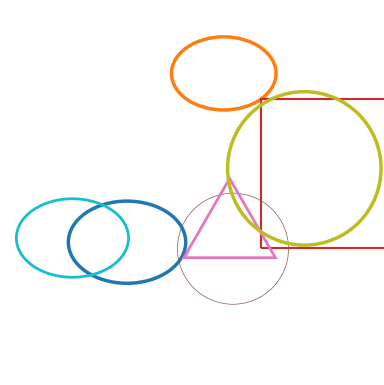[{"shape": "oval", "thickness": 2.5, "radius": 0.76, "center": [0.33, 0.371]}, {"shape": "oval", "thickness": 2.5, "radius": 0.68, "center": [0.581, 0.809]}, {"shape": "square", "thickness": 1.5, "radius": 0.96, "center": [0.871, 0.55]}, {"shape": "circle", "thickness": 0.5, "radius": 0.72, "center": [0.605, 0.354]}, {"shape": "triangle", "thickness": 2, "radius": 0.69, "center": [0.596, 0.399]}, {"shape": "circle", "thickness": 2.5, "radius": 1.0, "center": [0.79, 0.563]}, {"shape": "oval", "thickness": 2, "radius": 0.73, "center": [0.188, 0.382]}]